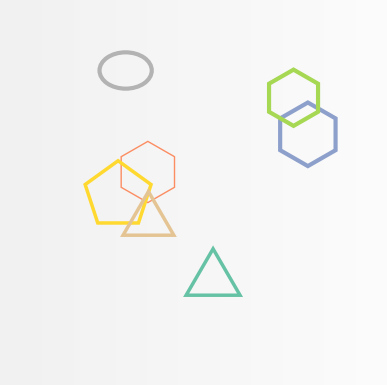[{"shape": "triangle", "thickness": 2.5, "radius": 0.4, "center": [0.55, 0.273]}, {"shape": "hexagon", "thickness": 1, "radius": 0.4, "center": [0.382, 0.553]}, {"shape": "hexagon", "thickness": 3, "radius": 0.41, "center": [0.794, 0.651]}, {"shape": "hexagon", "thickness": 3, "radius": 0.37, "center": [0.758, 0.746]}, {"shape": "pentagon", "thickness": 2.5, "radius": 0.45, "center": [0.305, 0.493]}, {"shape": "triangle", "thickness": 2.5, "radius": 0.38, "center": [0.383, 0.427]}, {"shape": "oval", "thickness": 3, "radius": 0.34, "center": [0.324, 0.817]}]